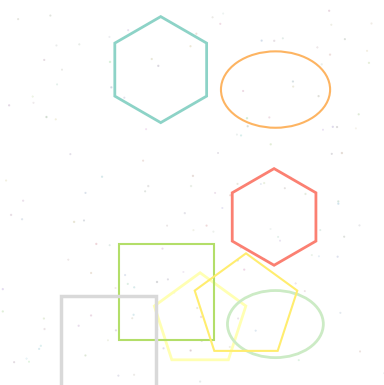[{"shape": "hexagon", "thickness": 2, "radius": 0.69, "center": [0.417, 0.819]}, {"shape": "pentagon", "thickness": 2, "radius": 0.62, "center": [0.52, 0.167]}, {"shape": "hexagon", "thickness": 2, "radius": 0.63, "center": [0.712, 0.437]}, {"shape": "oval", "thickness": 1.5, "radius": 0.71, "center": [0.716, 0.767]}, {"shape": "square", "thickness": 1.5, "radius": 0.62, "center": [0.432, 0.242]}, {"shape": "square", "thickness": 2.5, "radius": 0.62, "center": [0.282, 0.107]}, {"shape": "oval", "thickness": 2, "radius": 0.62, "center": [0.715, 0.158]}, {"shape": "pentagon", "thickness": 1.5, "radius": 0.7, "center": [0.639, 0.202]}]